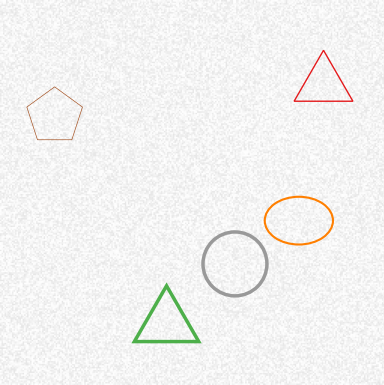[{"shape": "triangle", "thickness": 1, "radius": 0.44, "center": [0.84, 0.781]}, {"shape": "triangle", "thickness": 2.5, "radius": 0.48, "center": [0.433, 0.161]}, {"shape": "oval", "thickness": 1.5, "radius": 0.44, "center": [0.776, 0.427]}, {"shape": "pentagon", "thickness": 0.5, "radius": 0.38, "center": [0.142, 0.698]}, {"shape": "circle", "thickness": 2.5, "radius": 0.42, "center": [0.61, 0.315]}]